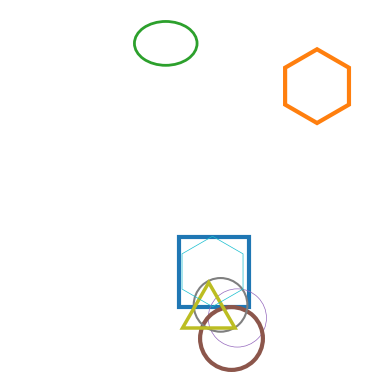[{"shape": "square", "thickness": 3, "radius": 0.45, "center": [0.555, 0.295]}, {"shape": "hexagon", "thickness": 3, "radius": 0.48, "center": [0.823, 0.776]}, {"shape": "oval", "thickness": 2, "radius": 0.41, "center": [0.431, 0.887]}, {"shape": "circle", "thickness": 0.5, "radius": 0.38, "center": [0.616, 0.174]}, {"shape": "circle", "thickness": 3, "radius": 0.41, "center": [0.601, 0.121]}, {"shape": "circle", "thickness": 1.5, "radius": 0.35, "center": [0.573, 0.208]}, {"shape": "triangle", "thickness": 2.5, "radius": 0.39, "center": [0.542, 0.187]}, {"shape": "hexagon", "thickness": 0.5, "radius": 0.46, "center": [0.552, 0.295]}]